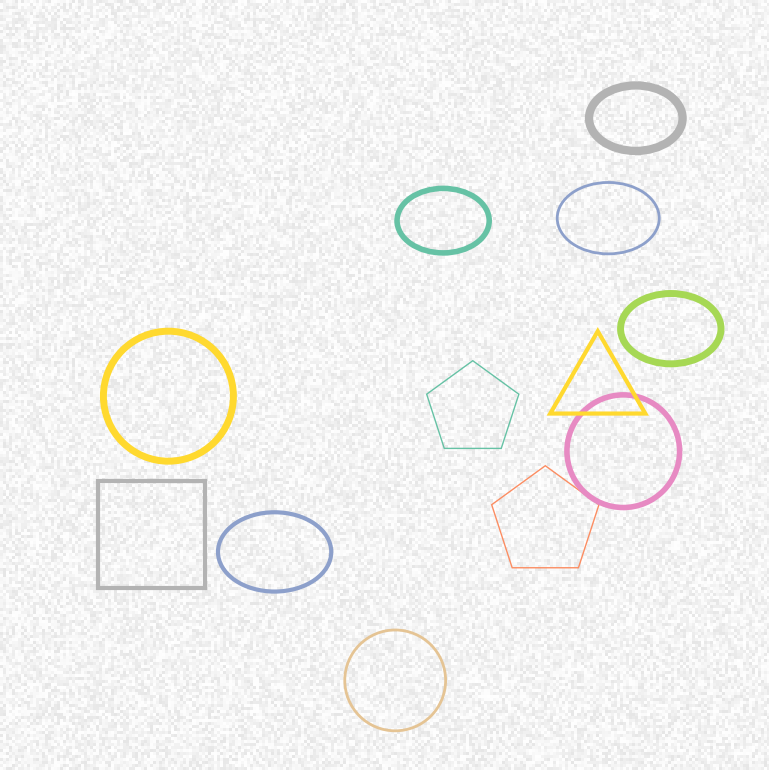[{"shape": "oval", "thickness": 2, "radius": 0.3, "center": [0.575, 0.713]}, {"shape": "pentagon", "thickness": 0.5, "radius": 0.31, "center": [0.614, 0.469]}, {"shape": "pentagon", "thickness": 0.5, "radius": 0.37, "center": [0.708, 0.322]}, {"shape": "oval", "thickness": 1, "radius": 0.33, "center": [0.79, 0.717]}, {"shape": "oval", "thickness": 1.5, "radius": 0.37, "center": [0.357, 0.283]}, {"shape": "circle", "thickness": 2, "radius": 0.37, "center": [0.809, 0.414]}, {"shape": "oval", "thickness": 2.5, "radius": 0.33, "center": [0.871, 0.573]}, {"shape": "triangle", "thickness": 1.5, "radius": 0.36, "center": [0.776, 0.499]}, {"shape": "circle", "thickness": 2.5, "radius": 0.42, "center": [0.219, 0.485]}, {"shape": "circle", "thickness": 1, "radius": 0.33, "center": [0.513, 0.116]}, {"shape": "oval", "thickness": 3, "radius": 0.3, "center": [0.826, 0.846]}, {"shape": "square", "thickness": 1.5, "radius": 0.35, "center": [0.197, 0.306]}]